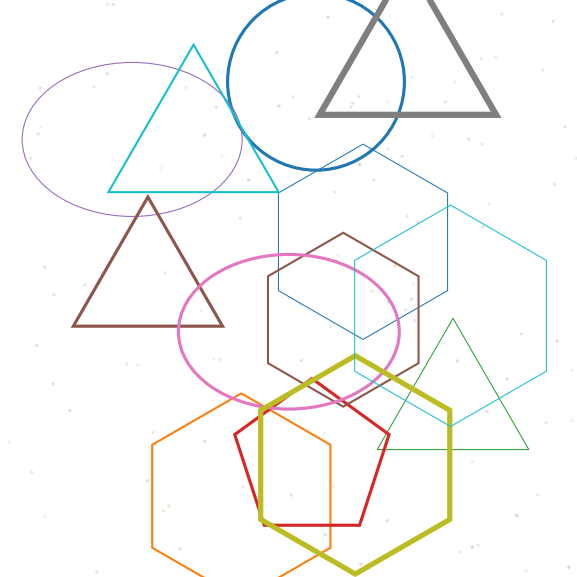[{"shape": "circle", "thickness": 1.5, "radius": 0.77, "center": [0.547, 0.858]}, {"shape": "hexagon", "thickness": 0.5, "radius": 0.85, "center": [0.629, 0.58]}, {"shape": "hexagon", "thickness": 1, "radius": 0.89, "center": [0.418, 0.14]}, {"shape": "triangle", "thickness": 0.5, "radius": 0.76, "center": [0.784, 0.296]}, {"shape": "pentagon", "thickness": 1.5, "radius": 0.7, "center": [0.54, 0.203]}, {"shape": "oval", "thickness": 0.5, "radius": 0.95, "center": [0.229, 0.758]}, {"shape": "hexagon", "thickness": 1, "radius": 0.75, "center": [0.594, 0.446]}, {"shape": "triangle", "thickness": 1.5, "radius": 0.75, "center": [0.256, 0.509]}, {"shape": "oval", "thickness": 1.5, "radius": 0.96, "center": [0.5, 0.425]}, {"shape": "triangle", "thickness": 3, "radius": 0.88, "center": [0.706, 0.889]}, {"shape": "hexagon", "thickness": 2.5, "radius": 0.95, "center": [0.615, 0.194]}, {"shape": "triangle", "thickness": 1, "radius": 0.85, "center": [0.335, 0.752]}, {"shape": "hexagon", "thickness": 0.5, "radius": 0.96, "center": [0.78, 0.452]}]